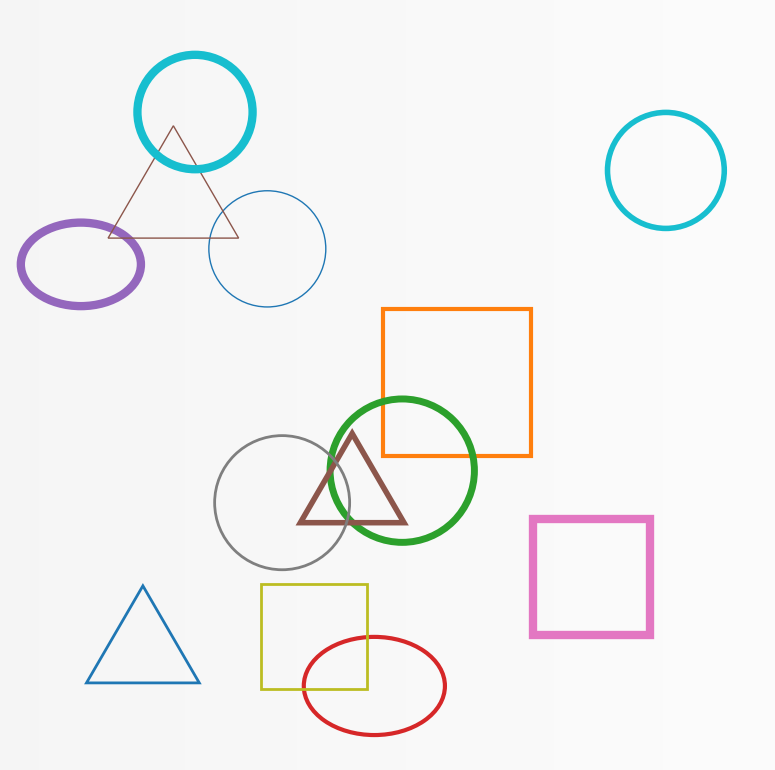[{"shape": "triangle", "thickness": 1, "radius": 0.42, "center": [0.184, 0.155]}, {"shape": "circle", "thickness": 0.5, "radius": 0.38, "center": [0.345, 0.677]}, {"shape": "square", "thickness": 1.5, "radius": 0.48, "center": [0.59, 0.504]}, {"shape": "circle", "thickness": 2.5, "radius": 0.47, "center": [0.519, 0.389]}, {"shape": "oval", "thickness": 1.5, "radius": 0.46, "center": [0.483, 0.109]}, {"shape": "oval", "thickness": 3, "radius": 0.39, "center": [0.104, 0.657]}, {"shape": "triangle", "thickness": 0.5, "radius": 0.49, "center": [0.224, 0.739]}, {"shape": "triangle", "thickness": 2, "radius": 0.39, "center": [0.454, 0.36]}, {"shape": "square", "thickness": 3, "radius": 0.38, "center": [0.763, 0.251]}, {"shape": "circle", "thickness": 1, "radius": 0.44, "center": [0.364, 0.347]}, {"shape": "square", "thickness": 1, "radius": 0.34, "center": [0.405, 0.173]}, {"shape": "circle", "thickness": 3, "radius": 0.37, "center": [0.252, 0.855]}, {"shape": "circle", "thickness": 2, "radius": 0.38, "center": [0.859, 0.779]}]